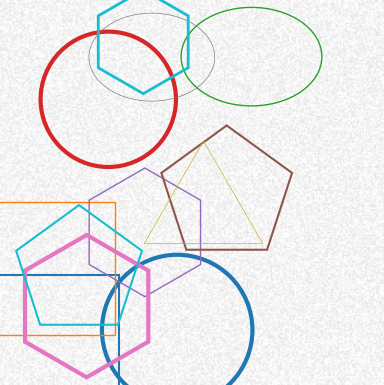[{"shape": "square", "thickness": 1.5, "radius": 0.79, "center": [0.152, 0.129]}, {"shape": "circle", "thickness": 3, "radius": 0.98, "center": [0.46, 0.143]}, {"shape": "square", "thickness": 1, "radius": 0.87, "center": [0.124, 0.303]}, {"shape": "oval", "thickness": 1, "radius": 0.91, "center": [0.653, 0.853]}, {"shape": "circle", "thickness": 3, "radius": 0.88, "center": [0.281, 0.742]}, {"shape": "hexagon", "thickness": 1, "radius": 0.84, "center": [0.376, 0.397]}, {"shape": "pentagon", "thickness": 1.5, "radius": 0.89, "center": [0.589, 0.496]}, {"shape": "hexagon", "thickness": 3, "radius": 0.92, "center": [0.225, 0.205]}, {"shape": "oval", "thickness": 0.5, "radius": 0.82, "center": [0.394, 0.852]}, {"shape": "triangle", "thickness": 0.5, "radius": 0.89, "center": [0.529, 0.456]}, {"shape": "pentagon", "thickness": 1.5, "radius": 0.86, "center": [0.205, 0.295]}, {"shape": "hexagon", "thickness": 2, "radius": 0.67, "center": [0.372, 0.891]}]